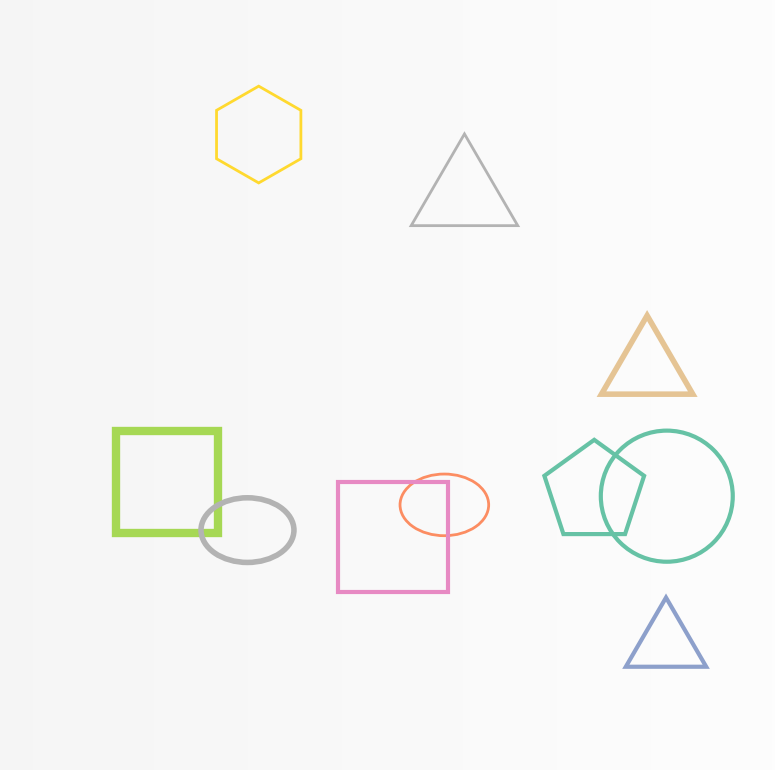[{"shape": "circle", "thickness": 1.5, "radius": 0.43, "center": [0.86, 0.356]}, {"shape": "pentagon", "thickness": 1.5, "radius": 0.34, "center": [0.767, 0.361]}, {"shape": "oval", "thickness": 1, "radius": 0.29, "center": [0.573, 0.344]}, {"shape": "triangle", "thickness": 1.5, "radius": 0.3, "center": [0.859, 0.164]}, {"shape": "square", "thickness": 1.5, "radius": 0.35, "center": [0.507, 0.303]}, {"shape": "square", "thickness": 3, "radius": 0.33, "center": [0.215, 0.374]}, {"shape": "hexagon", "thickness": 1, "radius": 0.31, "center": [0.334, 0.825]}, {"shape": "triangle", "thickness": 2, "radius": 0.34, "center": [0.835, 0.522]}, {"shape": "oval", "thickness": 2, "radius": 0.3, "center": [0.319, 0.312]}, {"shape": "triangle", "thickness": 1, "radius": 0.4, "center": [0.599, 0.747]}]